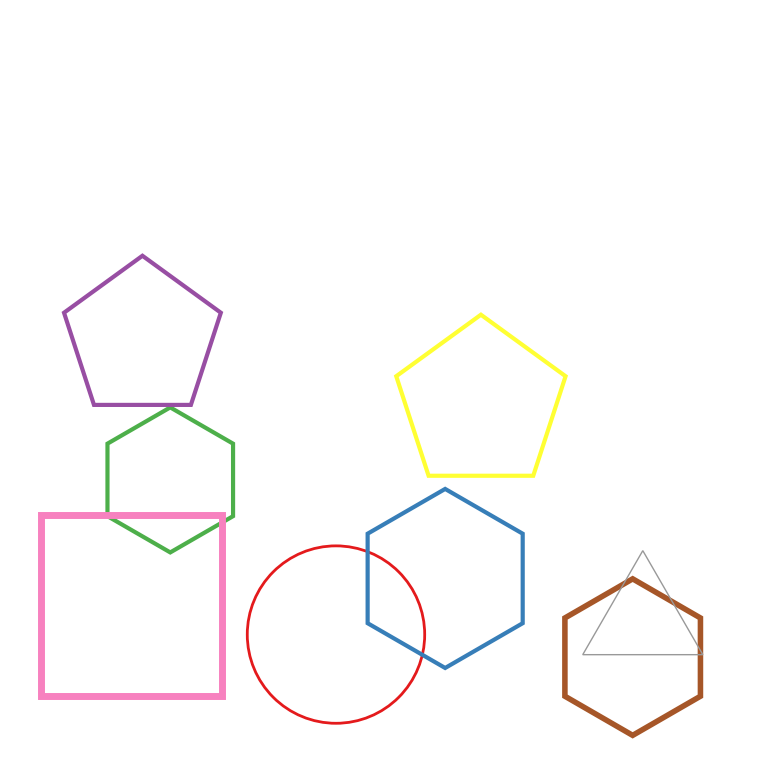[{"shape": "circle", "thickness": 1, "radius": 0.58, "center": [0.436, 0.176]}, {"shape": "hexagon", "thickness": 1.5, "radius": 0.58, "center": [0.578, 0.249]}, {"shape": "hexagon", "thickness": 1.5, "radius": 0.47, "center": [0.221, 0.377]}, {"shape": "pentagon", "thickness": 1.5, "radius": 0.54, "center": [0.185, 0.561]}, {"shape": "pentagon", "thickness": 1.5, "radius": 0.58, "center": [0.625, 0.476]}, {"shape": "hexagon", "thickness": 2, "radius": 0.51, "center": [0.822, 0.147]}, {"shape": "square", "thickness": 2.5, "radius": 0.59, "center": [0.171, 0.214]}, {"shape": "triangle", "thickness": 0.5, "radius": 0.45, "center": [0.835, 0.195]}]